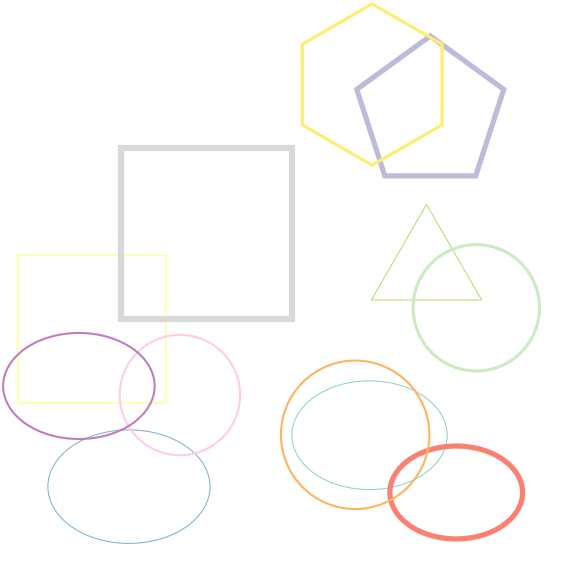[{"shape": "oval", "thickness": 0.5, "radius": 0.67, "center": [0.64, 0.246]}, {"shape": "square", "thickness": 1, "radius": 0.64, "center": [0.159, 0.429]}, {"shape": "pentagon", "thickness": 2.5, "radius": 0.67, "center": [0.745, 0.803]}, {"shape": "oval", "thickness": 2.5, "radius": 0.57, "center": [0.79, 0.146]}, {"shape": "oval", "thickness": 0.5, "radius": 0.7, "center": [0.223, 0.156]}, {"shape": "circle", "thickness": 1, "radius": 0.64, "center": [0.615, 0.246]}, {"shape": "triangle", "thickness": 0.5, "radius": 0.55, "center": [0.739, 0.535]}, {"shape": "circle", "thickness": 1, "radius": 0.52, "center": [0.312, 0.315]}, {"shape": "square", "thickness": 3, "radius": 0.74, "center": [0.358, 0.595]}, {"shape": "oval", "thickness": 1, "radius": 0.66, "center": [0.137, 0.331]}, {"shape": "circle", "thickness": 1.5, "radius": 0.55, "center": [0.825, 0.466]}, {"shape": "hexagon", "thickness": 1.5, "radius": 0.7, "center": [0.644, 0.853]}]